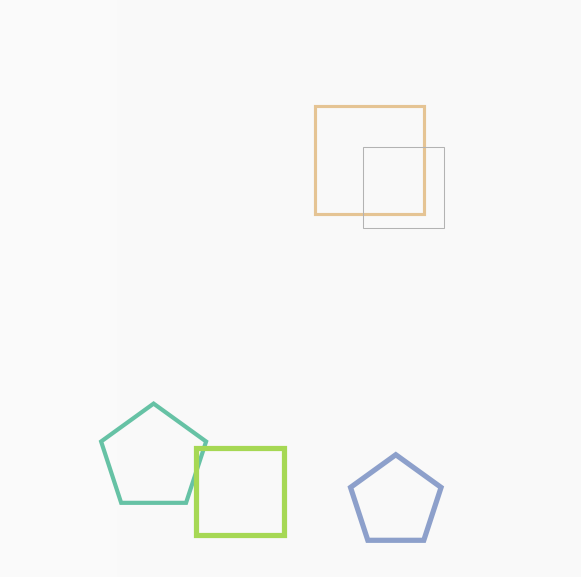[{"shape": "pentagon", "thickness": 2, "radius": 0.47, "center": [0.264, 0.205]}, {"shape": "pentagon", "thickness": 2.5, "radius": 0.41, "center": [0.681, 0.13]}, {"shape": "square", "thickness": 2.5, "radius": 0.38, "center": [0.413, 0.148]}, {"shape": "square", "thickness": 1.5, "radius": 0.47, "center": [0.635, 0.723]}, {"shape": "square", "thickness": 0.5, "radius": 0.35, "center": [0.695, 0.674]}]